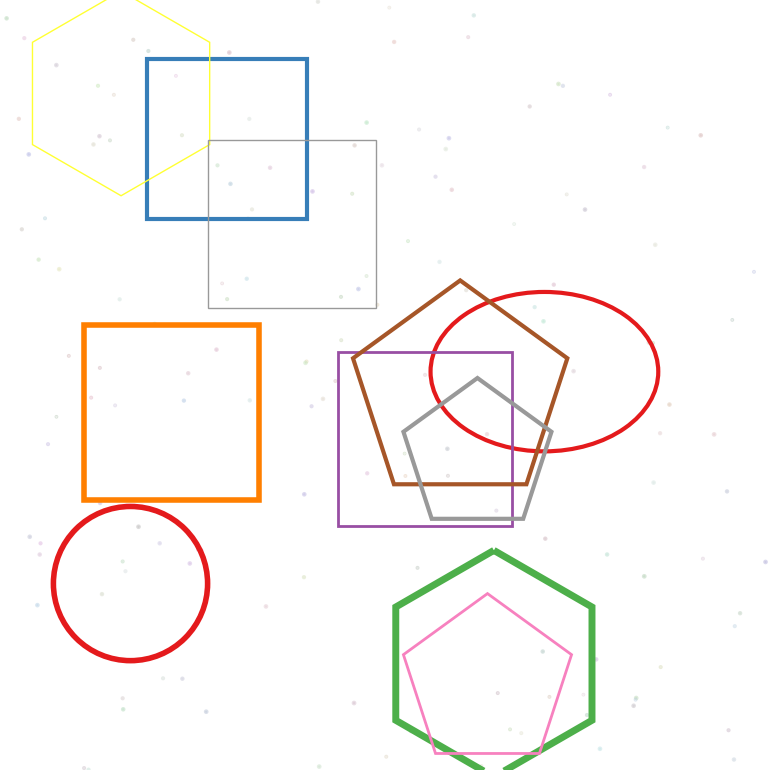[{"shape": "oval", "thickness": 1.5, "radius": 0.74, "center": [0.707, 0.517]}, {"shape": "circle", "thickness": 2, "radius": 0.5, "center": [0.169, 0.242]}, {"shape": "square", "thickness": 1.5, "radius": 0.52, "center": [0.295, 0.819]}, {"shape": "hexagon", "thickness": 2.5, "radius": 0.74, "center": [0.641, 0.138]}, {"shape": "square", "thickness": 1, "radius": 0.56, "center": [0.552, 0.429]}, {"shape": "square", "thickness": 2, "radius": 0.57, "center": [0.222, 0.464]}, {"shape": "hexagon", "thickness": 0.5, "radius": 0.66, "center": [0.157, 0.879]}, {"shape": "pentagon", "thickness": 1.5, "radius": 0.73, "center": [0.598, 0.489]}, {"shape": "pentagon", "thickness": 1, "radius": 0.57, "center": [0.633, 0.114]}, {"shape": "square", "thickness": 0.5, "radius": 0.55, "center": [0.379, 0.71]}, {"shape": "pentagon", "thickness": 1.5, "radius": 0.51, "center": [0.62, 0.408]}]